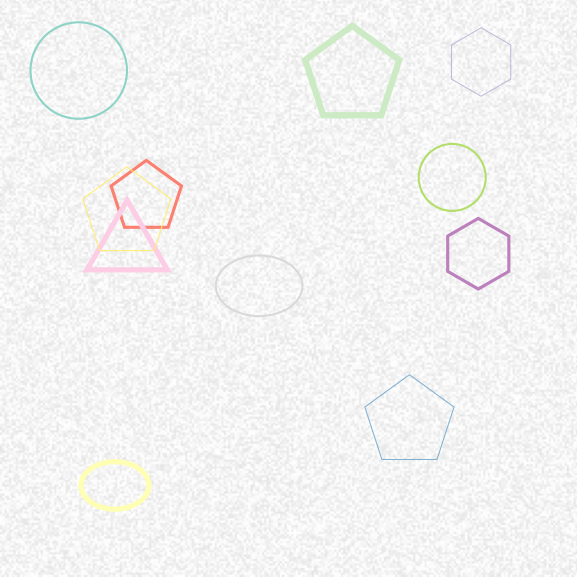[{"shape": "circle", "thickness": 1, "radius": 0.42, "center": [0.136, 0.877]}, {"shape": "oval", "thickness": 2.5, "radius": 0.29, "center": [0.199, 0.159]}, {"shape": "hexagon", "thickness": 0.5, "radius": 0.3, "center": [0.833, 0.892]}, {"shape": "pentagon", "thickness": 1.5, "radius": 0.32, "center": [0.253, 0.657]}, {"shape": "pentagon", "thickness": 0.5, "radius": 0.41, "center": [0.709, 0.269]}, {"shape": "circle", "thickness": 1, "radius": 0.29, "center": [0.783, 0.692]}, {"shape": "triangle", "thickness": 2.5, "radius": 0.4, "center": [0.22, 0.572]}, {"shape": "oval", "thickness": 1, "radius": 0.38, "center": [0.449, 0.504]}, {"shape": "hexagon", "thickness": 1.5, "radius": 0.31, "center": [0.828, 0.56]}, {"shape": "pentagon", "thickness": 3, "radius": 0.43, "center": [0.61, 0.869]}, {"shape": "pentagon", "thickness": 0.5, "radius": 0.4, "center": [0.22, 0.63]}]